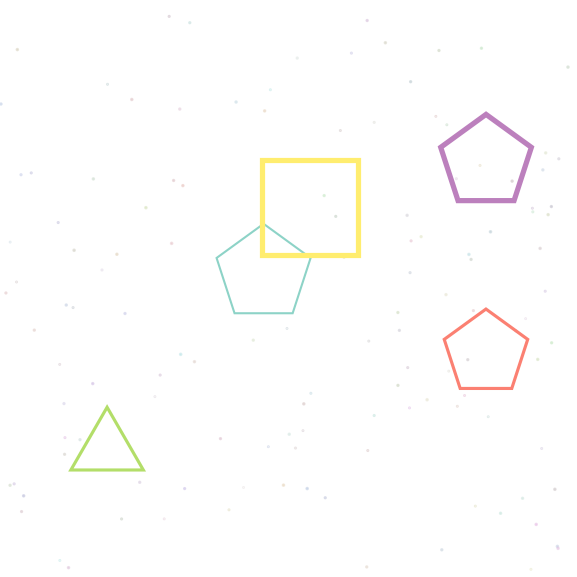[{"shape": "pentagon", "thickness": 1, "radius": 0.43, "center": [0.456, 0.526]}, {"shape": "pentagon", "thickness": 1.5, "radius": 0.38, "center": [0.842, 0.388]}, {"shape": "triangle", "thickness": 1.5, "radius": 0.36, "center": [0.185, 0.222]}, {"shape": "pentagon", "thickness": 2.5, "radius": 0.41, "center": [0.842, 0.719]}, {"shape": "square", "thickness": 2.5, "radius": 0.41, "center": [0.537, 0.64]}]